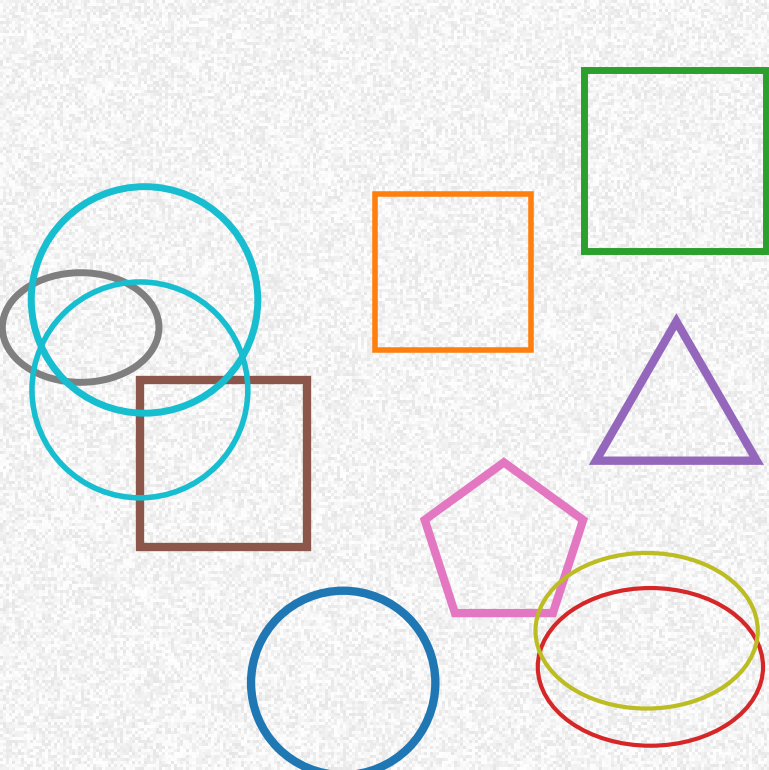[{"shape": "circle", "thickness": 3, "radius": 0.6, "center": [0.446, 0.113]}, {"shape": "square", "thickness": 2, "radius": 0.5, "center": [0.588, 0.647]}, {"shape": "square", "thickness": 2.5, "radius": 0.59, "center": [0.877, 0.791]}, {"shape": "oval", "thickness": 1.5, "radius": 0.73, "center": [0.845, 0.134]}, {"shape": "triangle", "thickness": 3, "radius": 0.6, "center": [0.878, 0.462]}, {"shape": "square", "thickness": 3, "radius": 0.54, "center": [0.29, 0.398]}, {"shape": "pentagon", "thickness": 3, "radius": 0.54, "center": [0.654, 0.291]}, {"shape": "oval", "thickness": 2.5, "radius": 0.51, "center": [0.105, 0.575]}, {"shape": "oval", "thickness": 1.5, "radius": 0.72, "center": [0.84, 0.181]}, {"shape": "circle", "thickness": 2.5, "radius": 0.74, "center": [0.188, 0.611]}, {"shape": "circle", "thickness": 2, "radius": 0.7, "center": [0.182, 0.494]}]